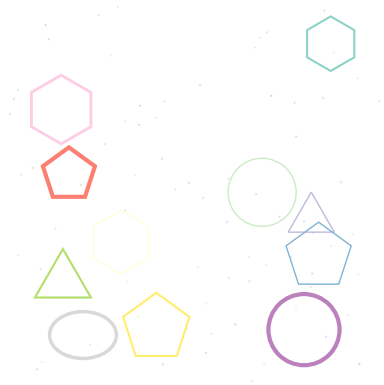[{"shape": "hexagon", "thickness": 1.5, "radius": 0.35, "center": [0.859, 0.887]}, {"shape": "hexagon", "thickness": 0.5, "radius": 0.41, "center": [0.314, 0.371]}, {"shape": "triangle", "thickness": 1, "radius": 0.35, "center": [0.808, 0.432]}, {"shape": "pentagon", "thickness": 3, "radius": 0.36, "center": [0.179, 0.546]}, {"shape": "pentagon", "thickness": 1, "radius": 0.44, "center": [0.828, 0.334]}, {"shape": "triangle", "thickness": 1.5, "radius": 0.42, "center": [0.163, 0.269]}, {"shape": "hexagon", "thickness": 2, "radius": 0.45, "center": [0.159, 0.716]}, {"shape": "oval", "thickness": 2.5, "radius": 0.43, "center": [0.216, 0.13]}, {"shape": "circle", "thickness": 3, "radius": 0.46, "center": [0.79, 0.144]}, {"shape": "circle", "thickness": 1, "radius": 0.44, "center": [0.681, 0.5]}, {"shape": "pentagon", "thickness": 1.5, "radius": 0.45, "center": [0.406, 0.149]}]